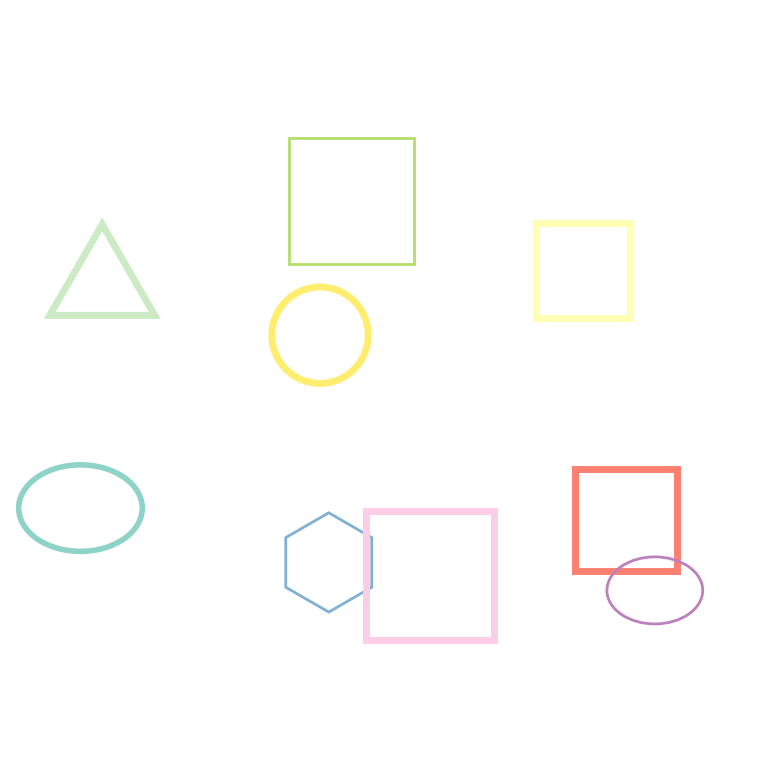[{"shape": "oval", "thickness": 2, "radius": 0.4, "center": [0.105, 0.34]}, {"shape": "square", "thickness": 2.5, "radius": 0.31, "center": [0.757, 0.649]}, {"shape": "square", "thickness": 2.5, "radius": 0.33, "center": [0.813, 0.325]}, {"shape": "hexagon", "thickness": 1, "radius": 0.32, "center": [0.427, 0.27]}, {"shape": "square", "thickness": 1, "radius": 0.41, "center": [0.457, 0.739]}, {"shape": "square", "thickness": 2.5, "radius": 0.42, "center": [0.558, 0.253]}, {"shape": "oval", "thickness": 1, "radius": 0.31, "center": [0.85, 0.233]}, {"shape": "triangle", "thickness": 2.5, "radius": 0.39, "center": [0.133, 0.63]}, {"shape": "circle", "thickness": 2.5, "radius": 0.31, "center": [0.416, 0.565]}]